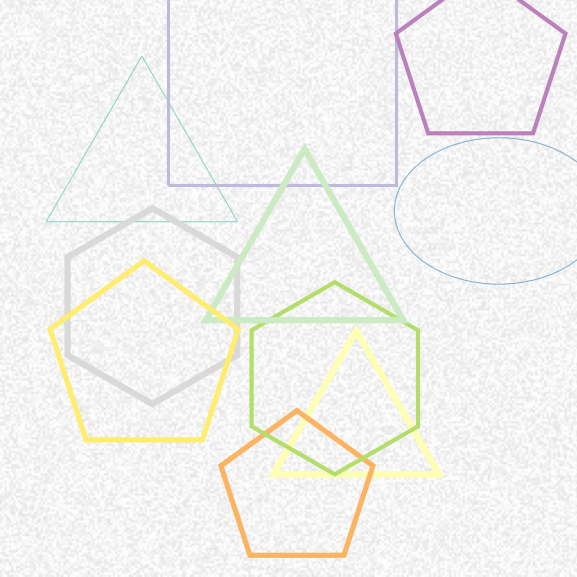[{"shape": "triangle", "thickness": 0.5, "radius": 0.96, "center": [0.246, 0.711]}, {"shape": "triangle", "thickness": 3, "radius": 0.83, "center": [0.617, 0.26]}, {"shape": "square", "thickness": 1.5, "radius": 0.99, "center": [0.489, 0.876]}, {"shape": "oval", "thickness": 0.5, "radius": 0.91, "center": [0.864, 0.634]}, {"shape": "pentagon", "thickness": 2.5, "radius": 0.69, "center": [0.514, 0.15]}, {"shape": "hexagon", "thickness": 2, "radius": 0.83, "center": [0.58, 0.344]}, {"shape": "hexagon", "thickness": 3, "radius": 0.85, "center": [0.264, 0.469]}, {"shape": "pentagon", "thickness": 2, "radius": 0.77, "center": [0.832, 0.893]}, {"shape": "triangle", "thickness": 3, "radius": 0.99, "center": [0.527, 0.543]}, {"shape": "pentagon", "thickness": 2.5, "radius": 0.86, "center": [0.25, 0.376]}]